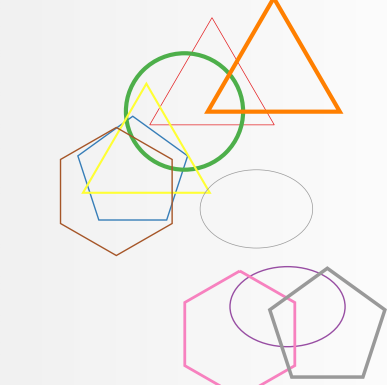[{"shape": "triangle", "thickness": 0.5, "radius": 0.93, "center": [0.547, 0.769]}, {"shape": "pentagon", "thickness": 1, "radius": 0.74, "center": [0.343, 0.549]}, {"shape": "circle", "thickness": 3, "radius": 0.76, "center": [0.476, 0.71]}, {"shape": "oval", "thickness": 1, "radius": 0.74, "center": [0.742, 0.203]}, {"shape": "triangle", "thickness": 3, "radius": 0.98, "center": [0.706, 0.808]}, {"shape": "triangle", "thickness": 1.5, "radius": 0.94, "center": [0.378, 0.594]}, {"shape": "hexagon", "thickness": 1, "radius": 0.83, "center": [0.3, 0.503]}, {"shape": "hexagon", "thickness": 2, "radius": 0.82, "center": [0.619, 0.132]}, {"shape": "oval", "thickness": 0.5, "radius": 0.73, "center": [0.662, 0.457]}, {"shape": "pentagon", "thickness": 2.5, "radius": 0.78, "center": [0.845, 0.147]}]